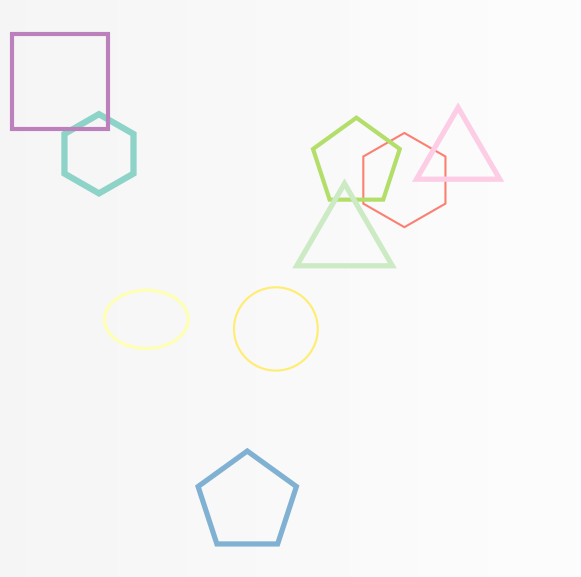[{"shape": "hexagon", "thickness": 3, "radius": 0.34, "center": [0.17, 0.733]}, {"shape": "oval", "thickness": 1.5, "radius": 0.36, "center": [0.252, 0.446]}, {"shape": "hexagon", "thickness": 1, "radius": 0.41, "center": [0.696, 0.687]}, {"shape": "pentagon", "thickness": 2.5, "radius": 0.44, "center": [0.425, 0.129]}, {"shape": "pentagon", "thickness": 2, "radius": 0.39, "center": [0.613, 0.717]}, {"shape": "triangle", "thickness": 2.5, "radius": 0.41, "center": [0.788, 0.73]}, {"shape": "square", "thickness": 2, "radius": 0.41, "center": [0.103, 0.858]}, {"shape": "triangle", "thickness": 2.5, "radius": 0.47, "center": [0.593, 0.586]}, {"shape": "circle", "thickness": 1, "radius": 0.36, "center": [0.475, 0.43]}]